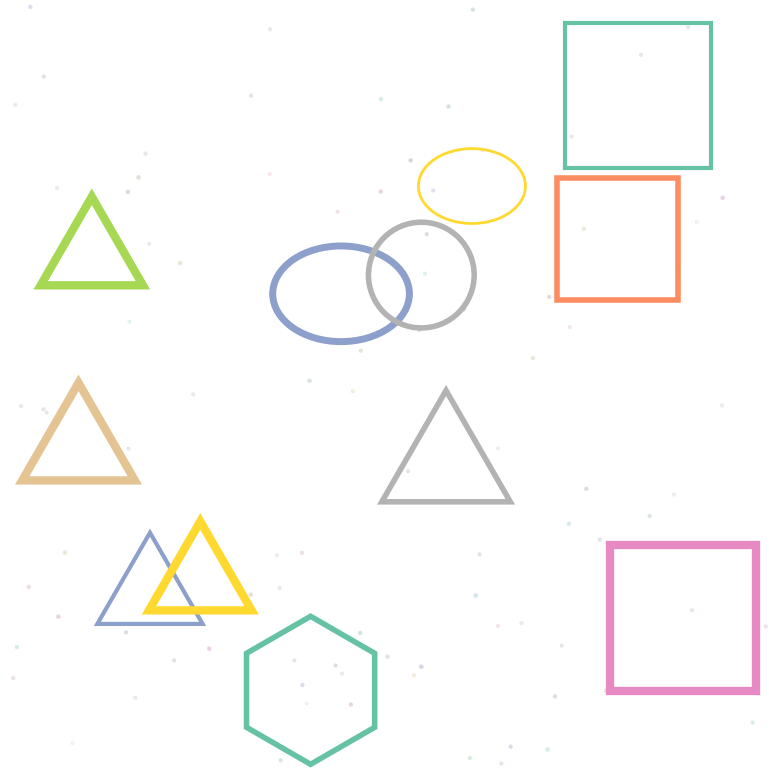[{"shape": "square", "thickness": 1.5, "radius": 0.47, "center": [0.829, 0.876]}, {"shape": "hexagon", "thickness": 2, "radius": 0.48, "center": [0.403, 0.104]}, {"shape": "square", "thickness": 2, "radius": 0.39, "center": [0.802, 0.69]}, {"shape": "oval", "thickness": 2.5, "radius": 0.44, "center": [0.443, 0.618]}, {"shape": "triangle", "thickness": 1.5, "radius": 0.39, "center": [0.195, 0.229]}, {"shape": "square", "thickness": 3, "radius": 0.47, "center": [0.887, 0.198]}, {"shape": "triangle", "thickness": 3, "radius": 0.38, "center": [0.119, 0.668]}, {"shape": "oval", "thickness": 1, "radius": 0.35, "center": [0.613, 0.758]}, {"shape": "triangle", "thickness": 3, "radius": 0.39, "center": [0.26, 0.246]}, {"shape": "triangle", "thickness": 3, "radius": 0.42, "center": [0.102, 0.418]}, {"shape": "circle", "thickness": 2, "radius": 0.34, "center": [0.547, 0.643]}, {"shape": "triangle", "thickness": 2, "radius": 0.48, "center": [0.579, 0.396]}]